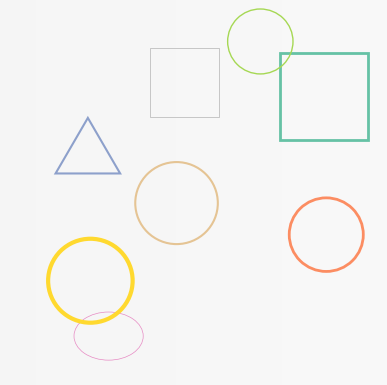[{"shape": "square", "thickness": 2, "radius": 0.57, "center": [0.836, 0.75]}, {"shape": "circle", "thickness": 2, "radius": 0.48, "center": [0.842, 0.391]}, {"shape": "triangle", "thickness": 1.5, "radius": 0.48, "center": [0.227, 0.598]}, {"shape": "oval", "thickness": 0.5, "radius": 0.45, "center": [0.28, 0.127]}, {"shape": "circle", "thickness": 1, "radius": 0.42, "center": [0.672, 0.892]}, {"shape": "circle", "thickness": 3, "radius": 0.55, "center": [0.233, 0.271]}, {"shape": "circle", "thickness": 1.5, "radius": 0.53, "center": [0.456, 0.472]}, {"shape": "square", "thickness": 0.5, "radius": 0.45, "center": [0.476, 0.785]}]